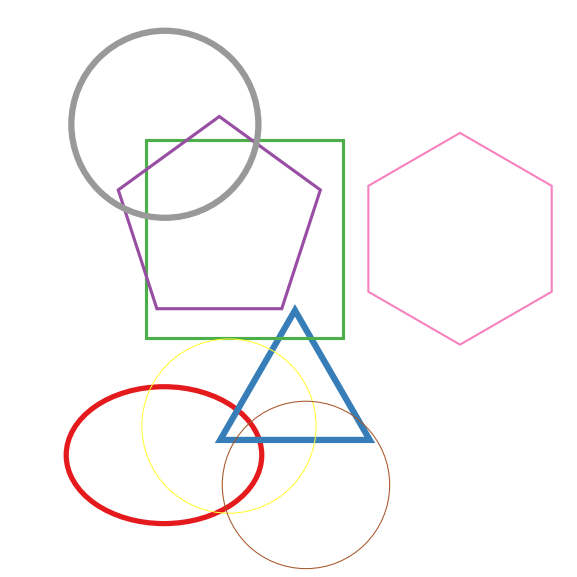[{"shape": "oval", "thickness": 2.5, "radius": 0.85, "center": [0.284, 0.211]}, {"shape": "triangle", "thickness": 3, "radius": 0.75, "center": [0.511, 0.312]}, {"shape": "square", "thickness": 1.5, "radius": 0.85, "center": [0.423, 0.585]}, {"shape": "pentagon", "thickness": 1.5, "radius": 0.92, "center": [0.38, 0.613]}, {"shape": "circle", "thickness": 0.5, "radius": 0.75, "center": [0.396, 0.261]}, {"shape": "circle", "thickness": 0.5, "radius": 0.72, "center": [0.53, 0.159]}, {"shape": "hexagon", "thickness": 1, "radius": 0.92, "center": [0.797, 0.586]}, {"shape": "circle", "thickness": 3, "radius": 0.81, "center": [0.285, 0.784]}]